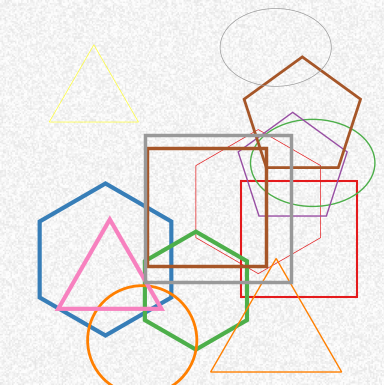[{"shape": "hexagon", "thickness": 0.5, "radius": 0.94, "center": [0.671, 0.476]}, {"shape": "square", "thickness": 1.5, "radius": 0.75, "center": [0.776, 0.378]}, {"shape": "hexagon", "thickness": 3, "radius": 0.99, "center": [0.274, 0.326]}, {"shape": "oval", "thickness": 1, "radius": 0.81, "center": [0.812, 0.577]}, {"shape": "hexagon", "thickness": 3, "radius": 0.77, "center": [0.509, 0.245]}, {"shape": "pentagon", "thickness": 1, "radius": 0.74, "center": [0.76, 0.559]}, {"shape": "triangle", "thickness": 1, "radius": 0.98, "center": [0.717, 0.132]}, {"shape": "circle", "thickness": 2, "radius": 0.71, "center": [0.369, 0.116]}, {"shape": "triangle", "thickness": 0.5, "radius": 0.67, "center": [0.244, 0.75]}, {"shape": "pentagon", "thickness": 2, "radius": 0.79, "center": [0.785, 0.693]}, {"shape": "square", "thickness": 2.5, "radius": 0.77, "center": [0.535, 0.462]}, {"shape": "triangle", "thickness": 3, "radius": 0.77, "center": [0.285, 0.275]}, {"shape": "oval", "thickness": 0.5, "radius": 0.72, "center": [0.716, 0.877]}, {"shape": "square", "thickness": 2.5, "radius": 0.95, "center": [0.566, 0.459]}]